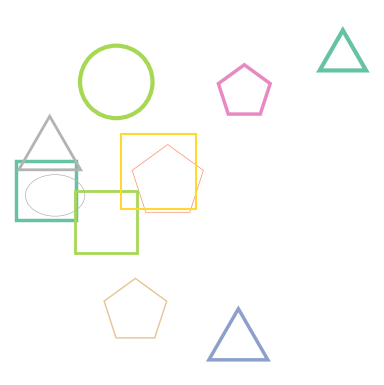[{"shape": "square", "thickness": 2.5, "radius": 0.39, "center": [0.119, 0.505]}, {"shape": "triangle", "thickness": 3, "radius": 0.35, "center": [0.891, 0.852]}, {"shape": "pentagon", "thickness": 0.5, "radius": 0.49, "center": [0.436, 0.527]}, {"shape": "triangle", "thickness": 2.5, "radius": 0.44, "center": [0.619, 0.11]}, {"shape": "pentagon", "thickness": 2.5, "radius": 0.35, "center": [0.635, 0.761]}, {"shape": "square", "thickness": 2, "radius": 0.4, "center": [0.276, 0.423]}, {"shape": "circle", "thickness": 3, "radius": 0.47, "center": [0.302, 0.787]}, {"shape": "square", "thickness": 1.5, "radius": 0.49, "center": [0.412, 0.554]}, {"shape": "pentagon", "thickness": 1, "radius": 0.43, "center": [0.352, 0.191]}, {"shape": "triangle", "thickness": 2, "radius": 0.46, "center": [0.129, 0.605]}, {"shape": "oval", "thickness": 0.5, "radius": 0.39, "center": [0.143, 0.492]}]